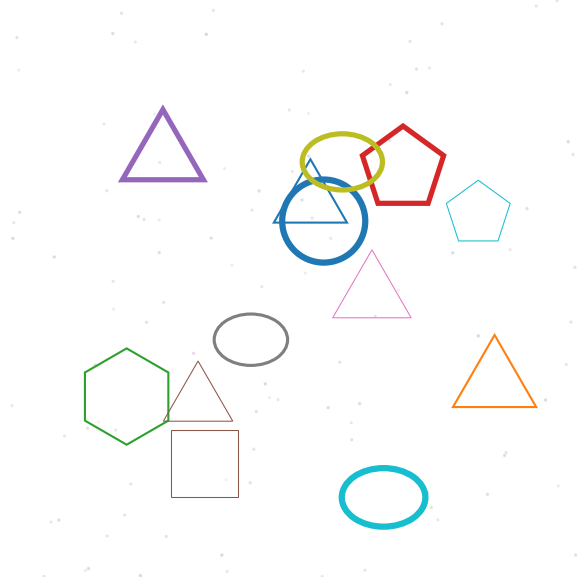[{"shape": "circle", "thickness": 3, "radius": 0.36, "center": [0.561, 0.616]}, {"shape": "triangle", "thickness": 1, "radius": 0.37, "center": [0.537, 0.65]}, {"shape": "triangle", "thickness": 1, "radius": 0.42, "center": [0.856, 0.336]}, {"shape": "hexagon", "thickness": 1, "radius": 0.42, "center": [0.219, 0.312]}, {"shape": "pentagon", "thickness": 2.5, "radius": 0.37, "center": [0.698, 0.707]}, {"shape": "triangle", "thickness": 2.5, "radius": 0.4, "center": [0.282, 0.728]}, {"shape": "square", "thickness": 0.5, "radius": 0.29, "center": [0.355, 0.197]}, {"shape": "triangle", "thickness": 0.5, "radius": 0.35, "center": [0.343, 0.305]}, {"shape": "triangle", "thickness": 0.5, "radius": 0.39, "center": [0.644, 0.488]}, {"shape": "oval", "thickness": 1.5, "radius": 0.32, "center": [0.434, 0.411]}, {"shape": "oval", "thickness": 2.5, "radius": 0.35, "center": [0.593, 0.719]}, {"shape": "oval", "thickness": 3, "radius": 0.36, "center": [0.664, 0.138]}, {"shape": "pentagon", "thickness": 0.5, "radius": 0.29, "center": [0.828, 0.629]}]